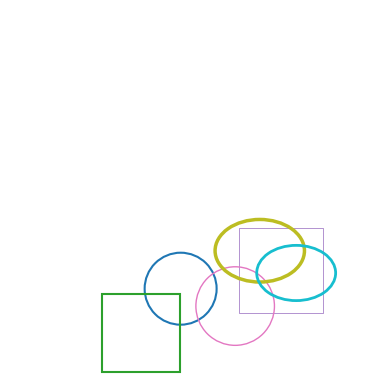[{"shape": "circle", "thickness": 1.5, "radius": 0.47, "center": [0.469, 0.25]}, {"shape": "square", "thickness": 1.5, "radius": 0.51, "center": [0.366, 0.135]}, {"shape": "square", "thickness": 0.5, "radius": 0.55, "center": [0.73, 0.297]}, {"shape": "circle", "thickness": 1, "radius": 0.51, "center": [0.611, 0.205]}, {"shape": "oval", "thickness": 2.5, "radius": 0.58, "center": [0.675, 0.349]}, {"shape": "oval", "thickness": 2, "radius": 0.51, "center": [0.769, 0.291]}]